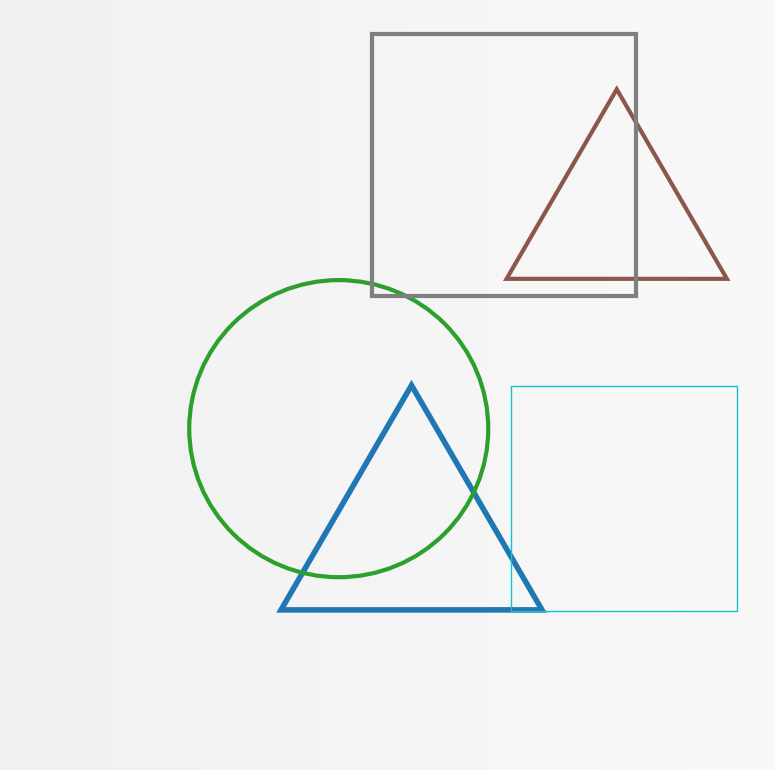[{"shape": "triangle", "thickness": 2, "radius": 0.97, "center": [0.531, 0.305]}, {"shape": "circle", "thickness": 1.5, "radius": 0.96, "center": [0.437, 0.443]}, {"shape": "triangle", "thickness": 1.5, "radius": 0.82, "center": [0.796, 0.72]}, {"shape": "square", "thickness": 1.5, "radius": 0.85, "center": [0.65, 0.786]}, {"shape": "square", "thickness": 0.5, "radius": 0.73, "center": [0.805, 0.353]}]